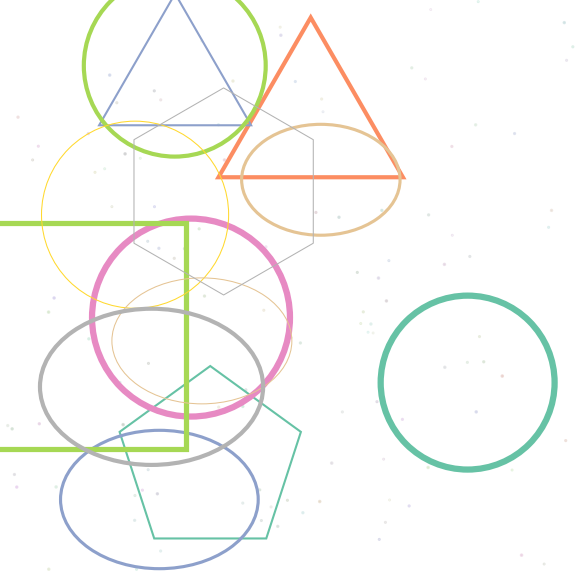[{"shape": "circle", "thickness": 3, "radius": 0.75, "center": [0.81, 0.337]}, {"shape": "pentagon", "thickness": 1, "radius": 0.83, "center": [0.364, 0.2]}, {"shape": "triangle", "thickness": 2, "radius": 0.92, "center": [0.538, 0.784]}, {"shape": "triangle", "thickness": 1, "radius": 0.76, "center": [0.303, 0.858]}, {"shape": "oval", "thickness": 1.5, "radius": 0.86, "center": [0.276, 0.134]}, {"shape": "circle", "thickness": 3, "radius": 0.86, "center": [0.331, 0.449]}, {"shape": "circle", "thickness": 2, "radius": 0.79, "center": [0.303, 0.885]}, {"shape": "square", "thickness": 2.5, "radius": 0.98, "center": [0.127, 0.417]}, {"shape": "circle", "thickness": 0.5, "radius": 0.81, "center": [0.234, 0.627]}, {"shape": "oval", "thickness": 0.5, "radius": 0.78, "center": [0.35, 0.409]}, {"shape": "oval", "thickness": 1.5, "radius": 0.69, "center": [0.556, 0.688]}, {"shape": "oval", "thickness": 2, "radius": 0.97, "center": [0.262, 0.329]}, {"shape": "hexagon", "thickness": 0.5, "radius": 0.9, "center": [0.387, 0.668]}]